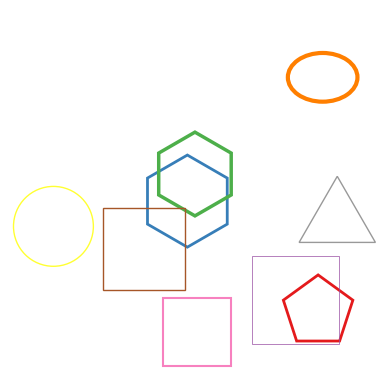[{"shape": "pentagon", "thickness": 2, "radius": 0.47, "center": [0.826, 0.191]}, {"shape": "hexagon", "thickness": 2, "radius": 0.6, "center": [0.487, 0.478]}, {"shape": "hexagon", "thickness": 2.5, "radius": 0.54, "center": [0.506, 0.548]}, {"shape": "square", "thickness": 0.5, "radius": 0.57, "center": [0.768, 0.22]}, {"shape": "oval", "thickness": 3, "radius": 0.45, "center": [0.838, 0.799]}, {"shape": "circle", "thickness": 1, "radius": 0.52, "center": [0.139, 0.412]}, {"shape": "square", "thickness": 1, "radius": 0.53, "center": [0.374, 0.353]}, {"shape": "square", "thickness": 1.5, "radius": 0.44, "center": [0.511, 0.137]}, {"shape": "triangle", "thickness": 1, "radius": 0.57, "center": [0.876, 0.428]}]